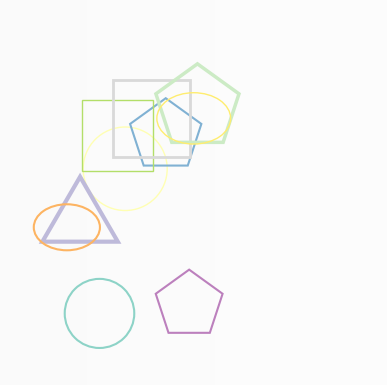[{"shape": "circle", "thickness": 1.5, "radius": 0.45, "center": [0.257, 0.186]}, {"shape": "circle", "thickness": 1, "radius": 0.54, "center": [0.323, 0.562]}, {"shape": "triangle", "thickness": 3, "radius": 0.56, "center": [0.207, 0.428]}, {"shape": "pentagon", "thickness": 1.5, "radius": 0.48, "center": [0.428, 0.648]}, {"shape": "oval", "thickness": 1.5, "radius": 0.43, "center": [0.173, 0.41]}, {"shape": "square", "thickness": 1, "radius": 0.46, "center": [0.304, 0.648]}, {"shape": "square", "thickness": 2, "radius": 0.5, "center": [0.39, 0.693]}, {"shape": "pentagon", "thickness": 1.5, "radius": 0.45, "center": [0.488, 0.209]}, {"shape": "pentagon", "thickness": 2.5, "radius": 0.56, "center": [0.51, 0.721]}, {"shape": "oval", "thickness": 1, "radius": 0.48, "center": [0.5, 0.693]}]